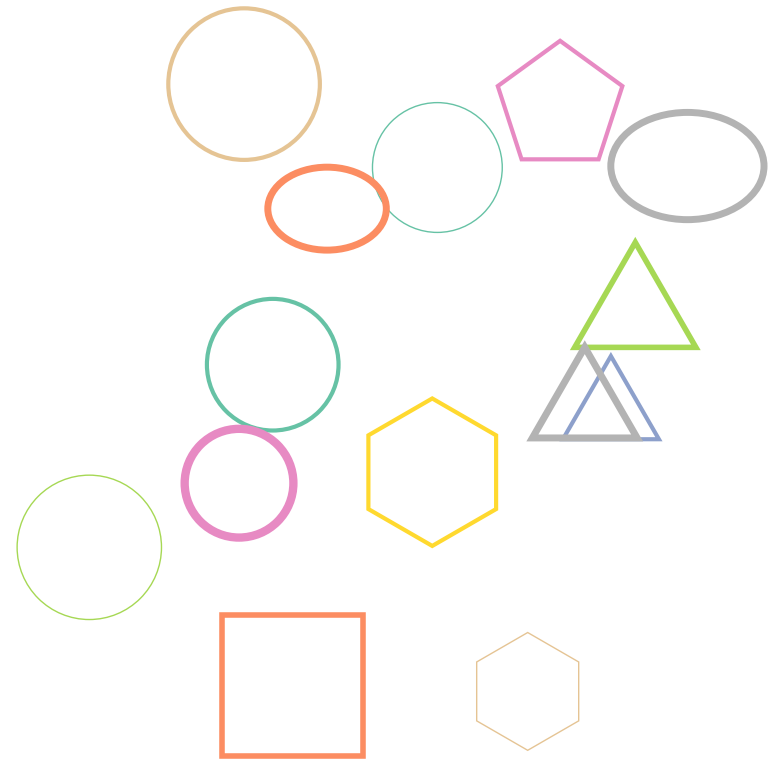[{"shape": "circle", "thickness": 0.5, "radius": 0.42, "center": [0.568, 0.782]}, {"shape": "circle", "thickness": 1.5, "radius": 0.43, "center": [0.354, 0.526]}, {"shape": "square", "thickness": 2, "radius": 0.46, "center": [0.379, 0.11]}, {"shape": "oval", "thickness": 2.5, "radius": 0.38, "center": [0.425, 0.729]}, {"shape": "triangle", "thickness": 1.5, "radius": 0.36, "center": [0.793, 0.466]}, {"shape": "circle", "thickness": 3, "radius": 0.35, "center": [0.31, 0.372]}, {"shape": "pentagon", "thickness": 1.5, "radius": 0.43, "center": [0.727, 0.862]}, {"shape": "triangle", "thickness": 2, "radius": 0.45, "center": [0.825, 0.594]}, {"shape": "circle", "thickness": 0.5, "radius": 0.47, "center": [0.116, 0.289]}, {"shape": "hexagon", "thickness": 1.5, "radius": 0.48, "center": [0.561, 0.387]}, {"shape": "hexagon", "thickness": 0.5, "radius": 0.38, "center": [0.685, 0.102]}, {"shape": "circle", "thickness": 1.5, "radius": 0.49, "center": [0.317, 0.891]}, {"shape": "triangle", "thickness": 2.5, "radius": 0.39, "center": [0.759, 0.471]}, {"shape": "oval", "thickness": 2.5, "radius": 0.5, "center": [0.893, 0.784]}]